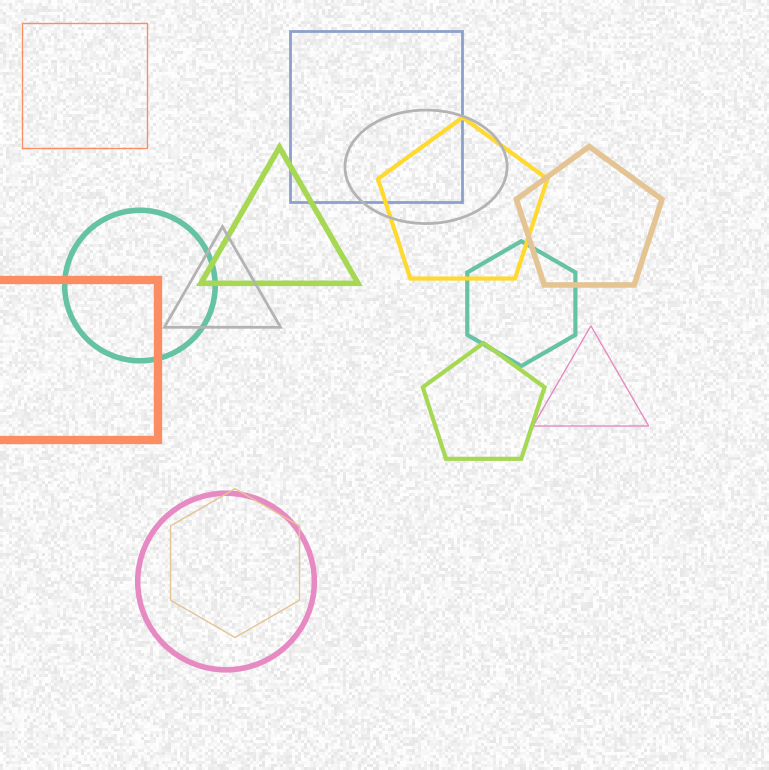[{"shape": "circle", "thickness": 2, "radius": 0.49, "center": [0.182, 0.629]}, {"shape": "hexagon", "thickness": 1.5, "radius": 0.41, "center": [0.677, 0.606]}, {"shape": "square", "thickness": 0.5, "radius": 0.4, "center": [0.11, 0.889]}, {"shape": "square", "thickness": 3, "radius": 0.52, "center": [0.101, 0.532]}, {"shape": "square", "thickness": 1, "radius": 0.56, "center": [0.488, 0.849]}, {"shape": "circle", "thickness": 2, "radius": 0.57, "center": [0.294, 0.245]}, {"shape": "triangle", "thickness": 0.5, "radius": 0.43, "center": [0.767, 0.49]}, {"shape": "pentagon", "thickness": 1.5, "radius": 0.42, "center": [0.628, 0.471]}, {"shape": "triangle", "thickness": 2, "radius": 0.59, "center": [0.363, 0.691]}, {"shape": "pentagon", "thickness": 1.5, "radius": 0.58, "center": [0.601, 0.732]}, {"shape": "pentagon", "thickness": 2, "radius": 0.5, "center": [0.765, 0.71]}, {"shape": "hexagon", "thickness": 0.5, "radius": 0.48, "center": [0.305, 0.269]}, {"shape": "triangle", "thickness": 1, "radius": 0.44, "center": [0.289, 0.619]}, {"shape": "oval", "thickness": 1, "radius": 0.53, "center": [0.553, 0.783]}]